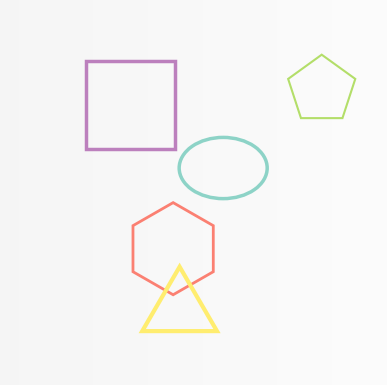[{"shape": "oval", "thickness": 2.5, "radius": 0.57, "center": [0.576, 0.564]}, {"shape": "hexagon", "thickness": 2, "radius": 0.6, "center": [0.447, 0.354]}, {"shape": "pentagon", "thickness": 1.5, "radius": 0.46, "center": [0.83, 0.767]}, {"shape": "square", "thickness": 2.5, "radius": 0.57, "center": [0.337, 0.728]}, {"shape": "triangle", "thickness": 3, "radius": 0.56, "center": [0.464, 0.196]}]